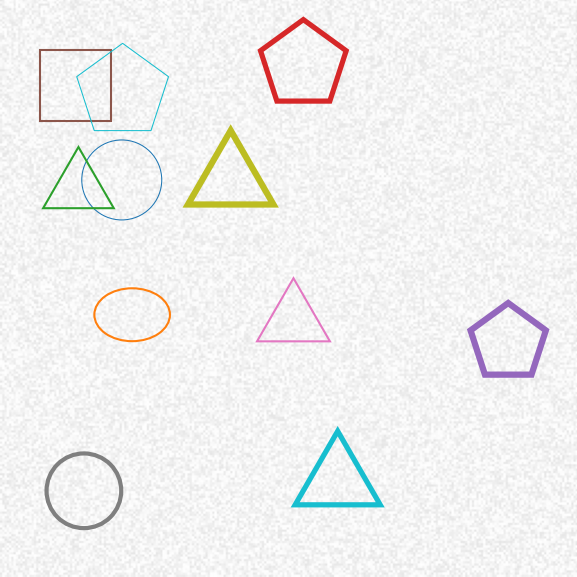[{"shape": "circle", "thickness": 0.5, "radius": 0.35, "center": [0.211, 0.688]}, {"shape": "oval", "thickness": 1, "radius": 0.33, "center": [0.229, 0.454]}, {"shape": "triangle", "thickness": 1, "radius": 0.35, "center": [0.136, 0.674]}, {"shape": "pentagon", "thickness": 2.5, "radius": 0.39, "center": [0.525, 0.887]}, {"shape": "pentagon", "thickness": 3, "radius": 0.34, "center": [0.88, 0.406]}, {"shape": "square", "thickness": 1, "radius": 0.31, "center": [0.131, 0.851]}, {"shape": "triangle", "thickness": 1, "radius": 0.36, "center": [0.508, 0.445]}, {"shape": "circle", "thickness": 2, "radius": 0.32, "center": [0.145, 0.149]}, {"shape": "triangle", "thickness": 3, "radius": 0.43, "center": [0.399, 0.688]}, {"shape": "pentagon", "thickness": 0.5, "radius": 0.42, "center": [0.212, 0.841]}, {"shape": "triangle", "thickness": 2.5, "radius": 0.43, "center": [0.585, 0.168]}]